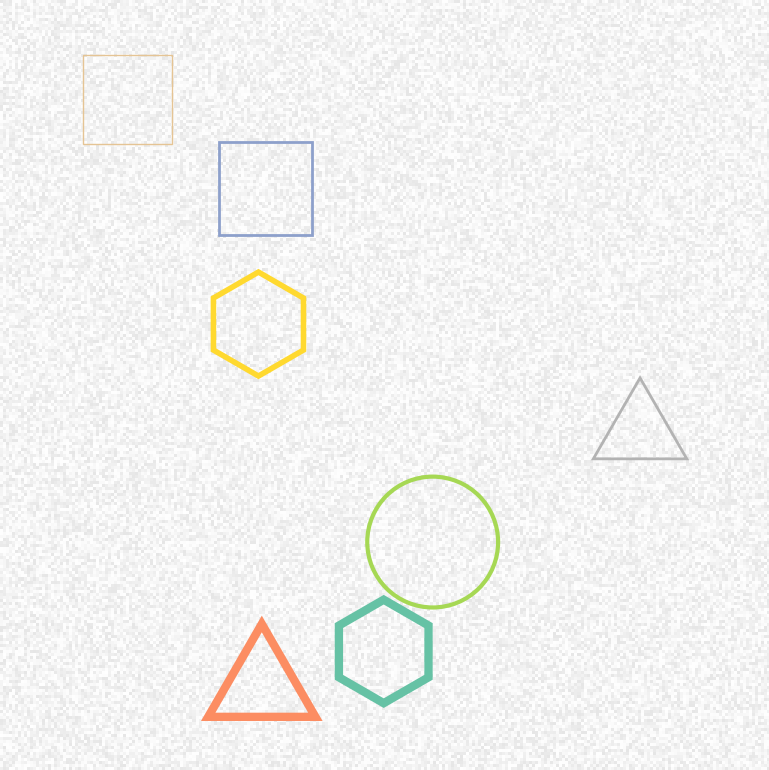[{"shape": "hexagon", "thickness": 3, "radius": 0.34, "center": [0.498, 0.154]}, {"shape": "triangle", "thickness": 3, "radius": 0.4, "center": [0.34, 0.109]}, {"shape": "square", "thickness": 1, "radius": 0.3, "center": [0.345, 0.756]}, {"shape": "circle", "thickness": 1.5, "radius": 0.42, "center": [0.562, 0.296]}, {"shape": "hexagon", "thickness": 2, "radius": 0.34, "center": [0.336, 0.579]}, {"shape": "square", "thickness": 0.5, "radius": 0.29, "center": [0.166, 0.871]}, {"shape": "triangle", "thickness": 1, "radius": 0.35, "center": [0.831, 0.439]}]